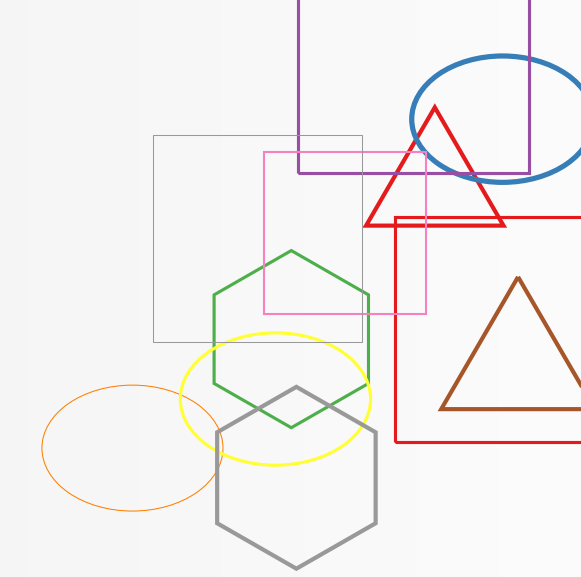[{"shape": "triangle", "thickness": 2, "radius": 0.68, "center": [0.748, 0.677]}, {"shape": "square", "thickness": 1.5, "radius": 0.97, "center": [0.874, 0.428]}, {"shape": "oval", "thickness": 2.5, "radius": 0.78, "center": [0.865, 0.793]}, {"shape": "hexagon", "thickness": 1.5, "radius": 0.77, "center": [0.501, 0.412]}, {"shape": "square", "thickness": 1.5, "radius": 0.99, "center": [0.712, 0.898]}, {"shape": "oval", "thickness": 0.5, "radius": 0.78, "center": [0.228, 0.223]}, {"shape": "oval", "thickness": 1.5, "radius": 0.82, "center": [0.474, 0.308]}, {"shape": "triangle", "thickness": 2, "radius": 0.76, "center": [0.891, 0.367]}, {"shape": "square", "thickness": 1, "radius": 0.7, "center": [0.594, 0.596]}, {"shape": "hexagon", "thickness": 2, "radius": 0.79, "center": [0.51, 0.172]}, {"shape": "square", "thickness": 0.5, "radius": 0.9, "center": [0.443, 0.586]}]